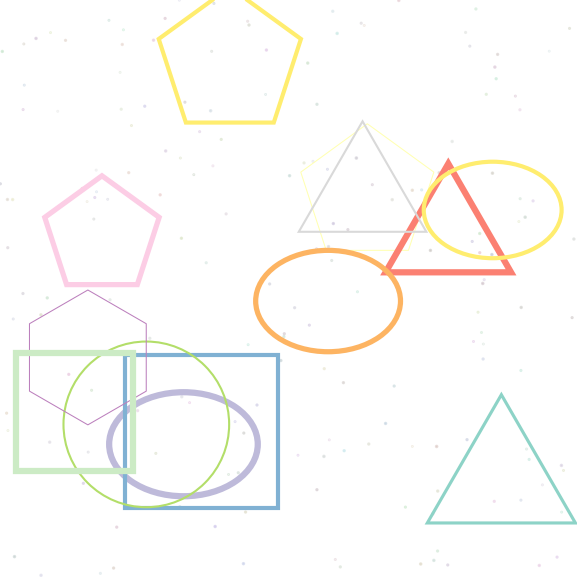[{"shape": "triangle", "thickness": 1.5, "radius": 0.74, "center": [0.868, 0.168]}, {"shape": "pentagon", "thickness": 0.5, "radius": 0.61, "center": [0.636, 0.664]}, {"shape": "oval", "thickness": 3, "radius": 0.64, "center": [0.318, 0.23]}, {"shape": "triangle", "thickness": 3, "radius": 0.63, "center": [0.776, 0.59]}, {"shape": "square", "thickness": 2, "radius": 0.66, "center": [0.348, 0.252]}, {"shape": "oval", "thickness": 2.5, "radius": 0.63, "center": [0.568, 0.478]}, {"shape": "circle", "thickness": 1, "radius": 0.72, "center": [0.253, 0.264]}, {"shape": "pentagon", "thickness": 2.5, "radius": 0.52, "center": [0.177, 0.591]}, {"shape": "triangle", "thickness": 1, "radius": 0.64, "center": [0.628, 0.662]}, {"shape": "hexagon", "thickness": 0.5, "radius": 0.58, "center": [0.152, 0.38]}, {"shape": "square", "thickness": 3, "radius": 0.51, "center": [0.129, 0.286]}, {"shape": "oval", "thickness": 2, "radius": 0.6, "center": [0.853, 0.636]}, {"shape": "pentagon", "thickness": 2, "radius": 0.65, "center": [0.398, 0.892]}]